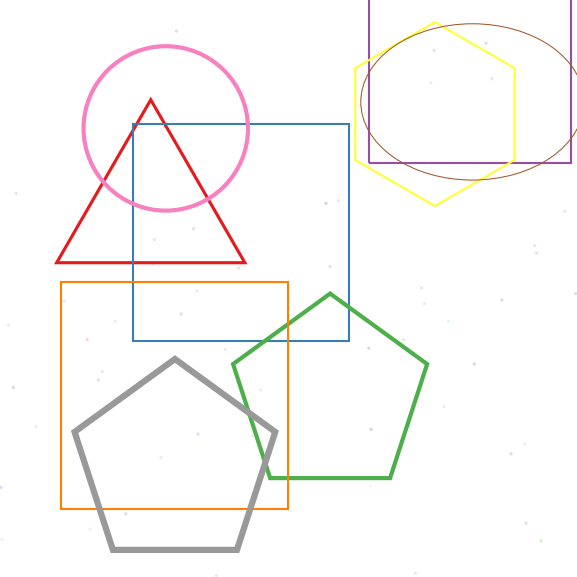[{"shape": "triangle", "thickness": 1.5, "radius": 0.94, "center": [0.261, 0.638]}, {"shape": "square", "thickness": 1, "radius": 0.94, "center": [0.417, 0.596]}, {"shape": "pentagon", "thickness": 2, "radius": 0.88, "center": [0.572, 0.314]}, {"shape": "square", "thickness": 1, "radius": 0.87, "center": [0.814, 0.89]}, {"shape": "square", "thickness": 1, "radius": 0.98, "center": [0.302, 0.314]}, {"shape": "hexagon", "thickness": 1, "radius": 0.8, "center": [0.753, 0.802]}, {"shape": "oval", "thickness": 0.5, "radius": 0.97, "center": [0.818, 0.823]}, {"shape": "circle", "thickness": 2, "radius": 0.71, "center": [0.287, 0.777]}, {"shape": "pentagon", "thickness": 3, "radius": 0.91, "center": [0.303, 0.195]}]